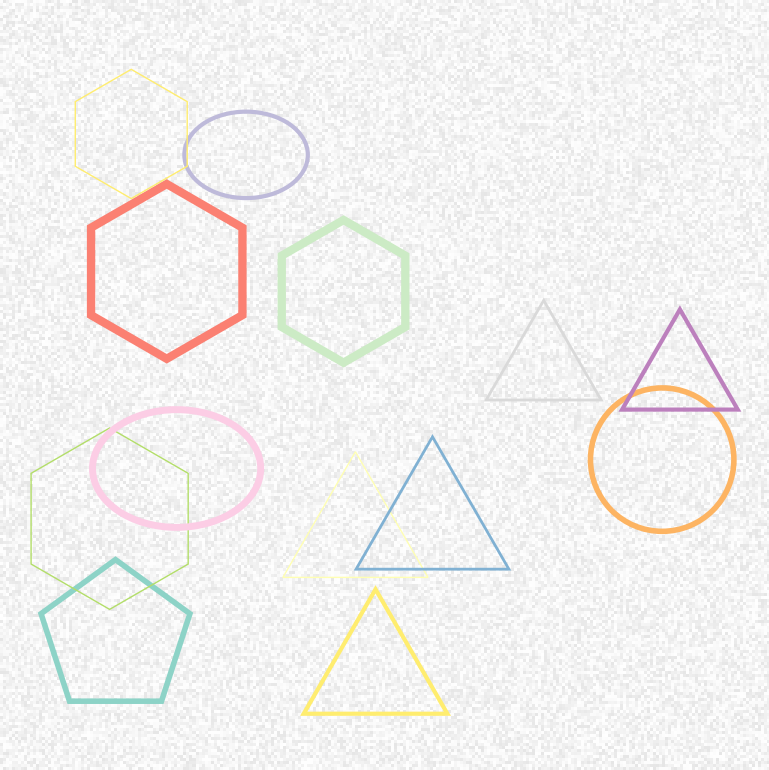[{"shape": "pentagon", "thickness": 2, "radius": 0.51, "center": [0.15, 0.172]}, {"shape": "triangle", "thickness": 0.5, "radius": 0.54, "center": [0.462, 0.305]}, {"shape": "oval", "thickness": 1.5, "radius": 0.4, "center": [0.32, 0.799]}, {"shape": "hexagon", "thickness": 3, "radius": 0.57, "center": [0.217, 0.648]}, {"shape": "triangle", "thickness": 1, "radius": 0.57, "center": [0.562, 0.318]}, {"shape": "circle", "thickness": 2, "radius": 0.47, "center": [0.86, 0.403]}, {"shape": "hexagon", "thickness": 0.5, "radius": 0.59, "center": [0.142, 0.326]}, {"shape": "oval", "thickness": 2.5, "radius": 0.55, "center": [0.229, 0.392]}, {"shape": "triangle", "thickness": 1, "radius": 0.43, "center": [0.706, 0.524]}, {"shape": "triangle", "thickness": 1.5, "radius": 0.43, "center": [0.883, 0.511]}, {"shape": "hexagon", "thickness": 3, "radius": 0.46, "center": [0.446, 0.622]}, {"shape": "triangle", "thickness": 1.5, "radius": 0.54, "center": [0.488, 0.127]}, {"shape": "hexagon", "thickness": 0.5, "radius": 0.42, "center": [0.17, 0.826]}]